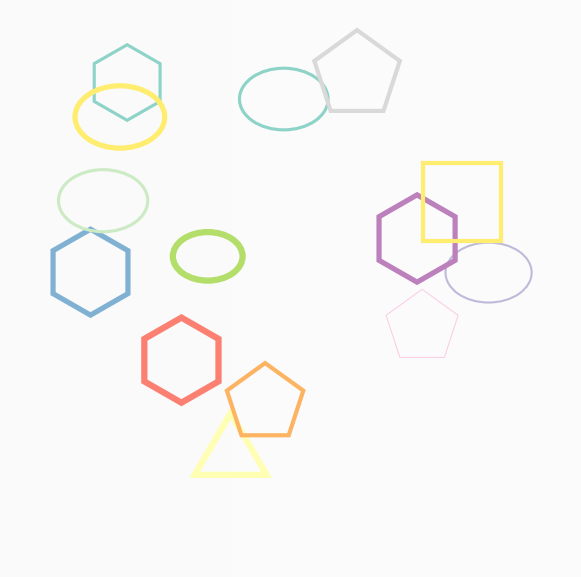[{"shape": "oval", "thickness": 1.5, "radius": 0.38, "center": [0.488, 0.828]}, {"shape": "hexagon", "thickness": 1.5, "radius": 0.33, "center": [0.219, 0.856]}, {"shape": "triangle", "thickness": 3, "radius": 0.36, "center": [0.397, 0.213]}, {"shape": "oval", "thickness": 1, "radius": 0.37, "center": [0.841, 0.527]}, {"shape": "hexagon", "thickness": 3, "radius": 0.37, "center": [0.312, 0.375]}, {"shape": "hexagon", "thickness": 2.5, "radius": 0.37, "center": [0.156, 0.528]}, {"shape": "pentagon", "thickness": 2, "radius": 0.35, "center": [0.456, 0.301]}, {"shape": "oval", "thickness": 3, "radius": 0.3, "center": [0.357, 0.555]}, {"shape": "pentagon", "thickness": 0.5, "radius": 0.33, "center": [0.726, 0.433]}, {"shape": "pentagon", "thickness": 2, "radius": 0.39, "center": [0.614, 0.87]}, {"shape": "hexagon", "thickness": 2.5, "radius": 0.38, "center": [0.718, 0.586]}, {"shape": "oval", "thickness": 1.5, "radius": 0.38, "center": [0.177, 0.652]}, {"shape": "square", "thickness": 2, "radius": 0.34, "center": [0.795, 0.649]}, {"shape": "oval", "thickness": 2.5, "radius": 0.39, "center": [0.206, 0.797]}]